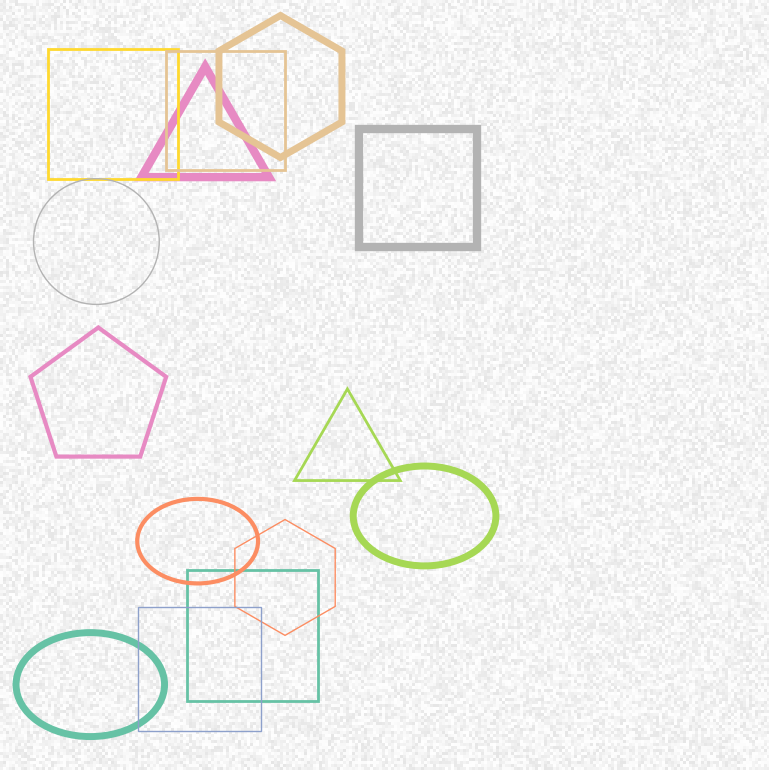[{"shape": "square", "thickness": 1, "radius": 0.43, "center": [0.328, 0.174]}, {"shape": "oval", "thickness": 2.5, "radius": 0.48, "center": [0.117, 0.111]}, {"shape": "oval", "thickness": 1.5, "radius": 0.39, "center": [0.257, 0.297]}, {"shape": "hexagon", "thickness": 0.5, "radius": 0.38, "center": [0.37, 0.25]}, {"shape": "square", "thickness": 0.5, "radius": 0.4, "center": [0.259, 0.131]}, {"shape": "pentagon", "thickness": 1.5, "radius": 0.46, "center": [0.128, 0.482]}, {"shape": "triangle", "thickness": 3, "radius": 0.48, "center": [0.266, 0.818]}, {"shape": "triangle", "thickness": 1, "radius": 0.4, "center": [0.451, 0.416]}, {"shape": "oval", "thickness": 2.5, "radius": 0.46, "center": [0.551, 0.33]}, {"shape": "square", "thickness": 1, "radius": 0.42, "center": [0.147, 0.852]}, {"shape": "square", "thickness": 1, "radius": 0.39, "center": [0.293, 0.856]}, {"shape": "hexagon", "thickness": 2.5, "radius": 0.46, "center": [0.364, 0.888]}, {"shape": "square", "thickness": 3, "radius": 0.38, "center": [0.543, 0.756]}, {"shape": "circle", "thickness": 0.5, "radius": 0.41, "center": [0.125, 0.686]}]